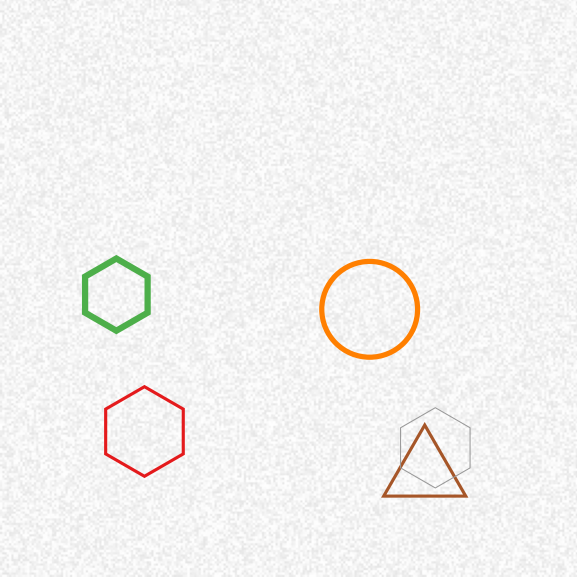[{"shape": "hexagon", "thickness": 1.5, "radius": 0.39, "center": [0.25, 0.252]}, {"shape": "hexagon", "thickness": 3, "radius": 0.31, "center": [0.201, 0.489]}, {"shape": "circle", "thickness": 2.5, "radius": 0.41, "center": [0.64, 0.464]}, {"shape": "triangle", "thickness": 1.5, "radius": 0.41, "center": [0.735, 0.181]}, {"shape": "hexagon", "thickness": 0.5, "radius": 0.35, "center": [0.754, 0.224]}]